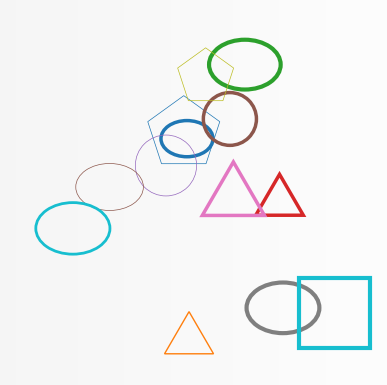[{"shape": "pentagon", "thickness": 0.5, "radius": 0.49, "center": [0.474, 0.654]}, {"shape": "oval", "thickness": 2.5, "radius": 0.34, "center": [0.482, 0.64]}, {"shape": "triangle", "thickness": 1, "radius": 0.36, "center": [0.488, 0.118]}, {"shape": "oval", "thickness": 3, "radius": 0.46, "center": [0.632, 0.832]}, {"shape": "triangle", "thickness": 2.5, "radius": 0.35, "center": [0.721, 0.476]}, {"shape": "circle", "thickness": 0.5, "radius": 0.4, "center": [0.428, 0.57]}, {"shape": "oval", "thickness": 0.5, "radius": 0.44, "center": [0.283, 0.514]}, {"shape": "circle", "thickness": 2.5, "radius": 0.34, "center": [0.593, 0.691]}, {"shape": "triangle", "thickness": 2.5, "radius": 0.46, "center": [0.602, 0.487]}, {"shape": "oval", "thickness": 3, "radius": 0.47, "center": [0.73, 0.2]}, {"shape": "pentagon", "thickness": 0.5, "radius": 0.38, "center": [0.531, 0.8]}, {"shape": "oval", "thickness": 2, "radius": 0.48, "center": [0.188, 0.407]}, {"shape": "square", "thickness": 3, "radius": 0.46, "center": [0.864, 0.187]}]